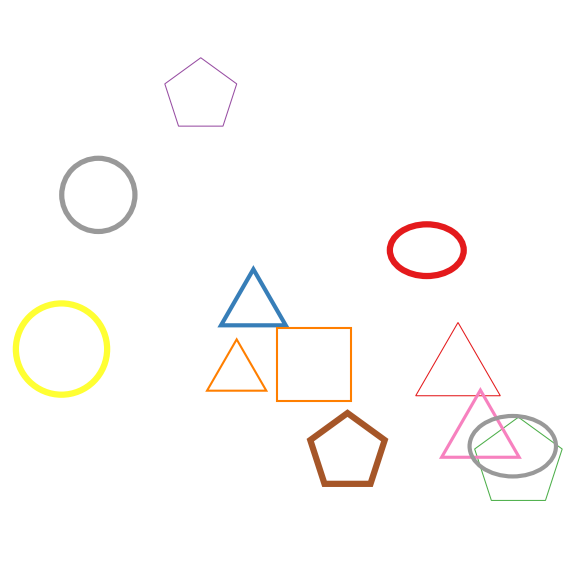[{"shape": "oval", "thickness": 3, "radius": 0.32, "center": [0.739, 0.566]}, {"shape": "triangle", "thickness": 0.5, "radius": 0.42, "center": [0.793, 0.356]}, {"shape": "triangle", "thickness": 2, "radius": 0.32, "center": [0.439, 0.468]}, {"shape": "pentagon", "thickness": 0.5, "radius": 0.4, "center": [0.898, 0.197]}, {"shape": "pentagon", "thickness": 0.5, "radius": 0.33, "center": [0.348, 0.834]}, {"shape": "square", "thickness": 1, "radius": 0.32, "center": [0.544, 0.368]}, {"shape": "triangle", "thickness": 1, "radius": 0.3, "center": [0.41, 0.352]}, {"shape": "circle", "thickness": 3, "radius": 0.4, "center": [0.106, 0.395]}, {"shape": "pentagon", "thickness": 3, "radius": 0.34, "center": [0.602, 0.216]}, {"shape": "triangle", "thickness": 1.5, "radius": 0.39, "center": [0.832, 0.246]}, {"shape": "oval", "thickness": 2, "radius": 0.37, "center": [0.888, 0.226]}, {"shape": "circle", "thickness": 2.5, "radius": 0.32, "center": [0.17, 0.662]}]